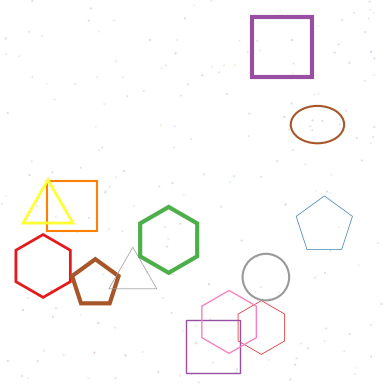[{"shape": "hexagon", "thickness": 0.5, "radius": 0.35, "center": [0.679, 0.149]}, {"shape": "hexagon", "thickness": 2, "radius": 0.41, "center": [0.112, 0.309]}, {"shape": "pentagon", "thickness": 0.5, "radius": 0.38, "center": [0.842, 0.414]}, {"shape": "hexagon", "thickness": 3, "radius": 0.43, "center": [0.438, 0.377]}, {"shape": "square", "thickness": 1, "radius": 0.35, "center": [0.553, 0.1]}, {"shape": "square", "thickness": 3, "radius": 0.39, "center": [0.733, 0.879]}, {"shape": "square", "thickness": 1.5, "radius": 0.33, "center": [0.187, 0.465]}, {"shape": "triangle", "thickness": 2, "radius": 0.37, "center": [0.125, 0.458]}, {"shape": "pentagon", "thickness": 3, "radius": 0.32, "center": [0.248, 0.263]}, {"shape": "oval", "thickness": 1.5, "radius": 0.35, "center": [0.825, 0.676]}, {"shape": "hexagon", "thickness": 1, "radius": 0.41, "center": [0.595, 0.164]}, {"shape": "circle", "thickness": 1.5, "radius": 0.3, "center": [0.691, 0.28]}, {"shape": "triangle", "thickness": 0.5, "radius": 0.36, "center": [0.345, 0.286]}]